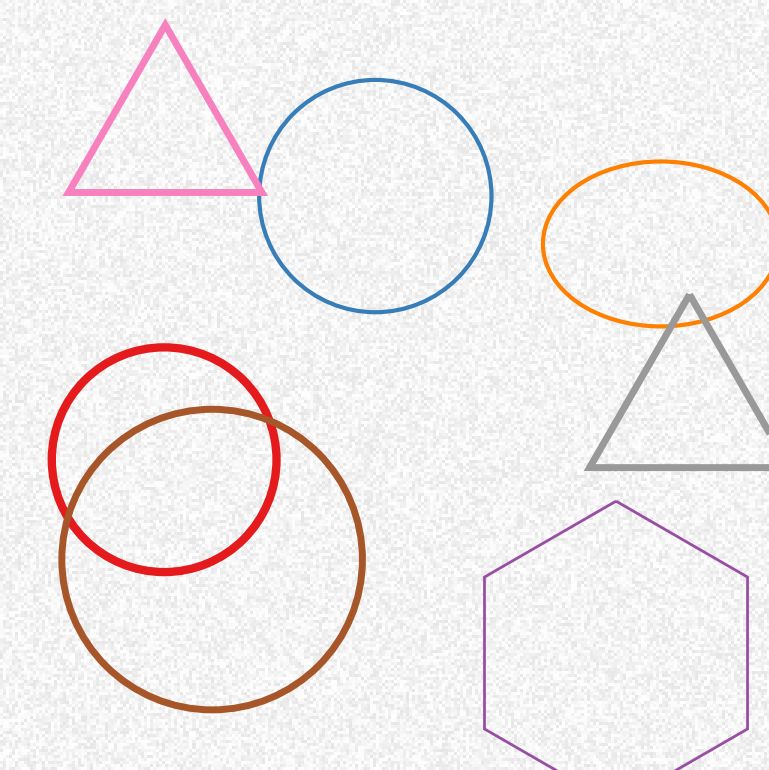[{"shape": "circle", "thickness": 3, "radius": 0.73, "center": [0.213, 0.403]}, {"shape": "circle", "thickness": 1.5, "radius": 0.75, "center": [0.487, 0.745]}, {"shape": "hexagon", "thickness": 1, "radius": 0.99, "center": [0.8, 0.152]}, {"shape": "oval", "thickness": 1.5, "radius": 0.76, "center": [0.858, 0.683]}, {"shape": "circle", "thickness": 2.5, "radius": 0.98, "center": [0.275, 0.273]}, {"shape": "triangle", "thickness": 2.5, "radius": 0.73, "center": [0.215, 0.823]}, {"shape": "triangle", "thickness": 2.5, "radius": 0.75, "center": [0.896, 0.468]}]